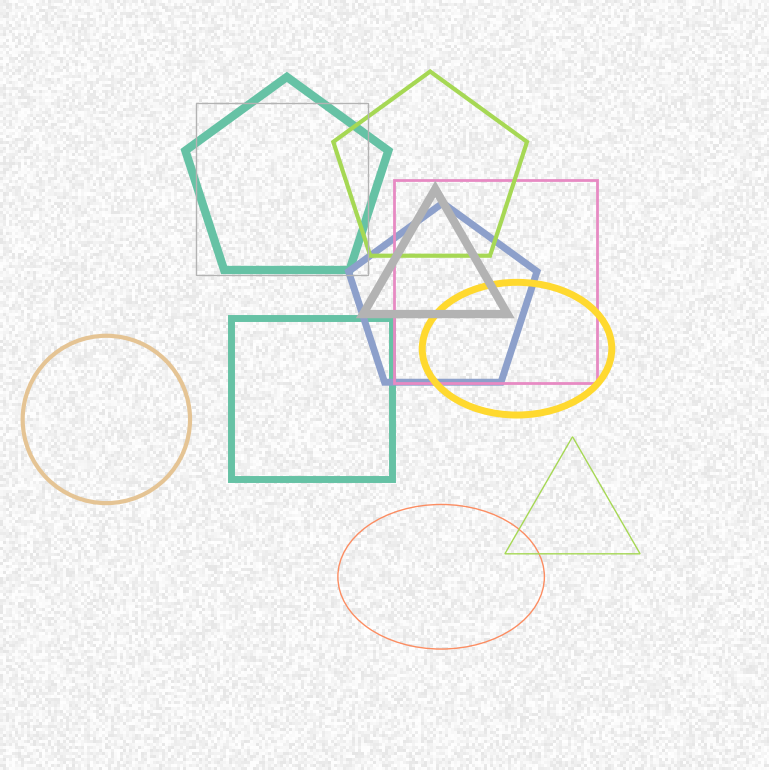[{"shape": "pentagon", "thickness": 3, "radius": 0.69, "center": [0.373, 0.762]}, {"shape": "square", "thickness": 2.5, "radius": 0.52, "center": [0.404, 0.482]}, {"shape": "oval", "thickness": 0.5, "radius": 0.67, "center": [0.573, 0.251]}, {"shape": "pentagon", "thickness": 2.5, "radius": 0.64, "center": [0.575, 0.608]}, {"shape": "square", "thickness": 1, "radius": 0.66, "center": [0.643, 0.634]}, {"shape": "pentagon", "thickness": 1.5, "radius": 0.66, "center": [0.559, 0.775]}, {"shape": "triangle", "thickness": 0.5, "radius": 0.51, "center": [0.744, 0.331]}, {"shape": "oval", "thickness": 2.5, "radius": 0.62, "center": [0.671, 0.547]}, {"shape": "circle", "thickness": 1.5, "radius": 0.54, "center": [0.138, 0.455]}, {"shape": "square", "thickness": 0.5, "radius": 0.56, "center": [0.366, 0.755]}, {"shape": "triangle", "thickness": 3, "radius": 0.54, "center": [0.565, 0.646]}]